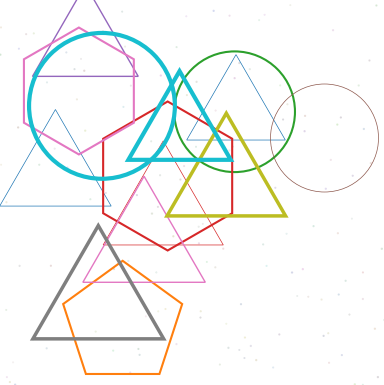[{"shape": "triangle", "thickness": 0.5, "radius": 0.84, "center": [0.144, 0.548]}, {"shape": "triangle", "thickness": 0.5, "radius": 0.74, "center": [0.613, 0.71]}, {"shape": "pentagon", "thickness": 1.5, "radius": 0.81, "center": [0.319, 0.16]}, {"shape": "circle", "thickness": 1.5, "radius": 0.78, "center": [0.609, 0.71]}, {"shape": "hexagon", "thickness": 1.5, "radius": 0.97, "center": [0.435, 0.543]}, {"shape": "triangle", "thickness": 0.5, "radius": 0.9, "center": [0.424, 0.454]}, {"shape": "triangle", "thickness": 1, "radius": 0.79, "center": [0.222, 0.881]}, {"shape": "circle", "thickness": 0.5, "radius": 0.7, "center": [0.843, 0.642]}, {"shape": "hexagon", "thickness": 1.5, "radius": 0.82, "center": [0.205, 0.764]}, {"shape": "triangle", "thickness": 1, "radius": 0.92, "center": [0.374, 0.359]}, {"shape": "triangle", "thickness": 2.5, "radius": 0.98, "center": [0.255, 0.218]}, {"shape": "triangle", "thickness": 2.5, "radius": 0.89, "center": [0.588, 0.528]}, {"shape": "circle", "thickness": 3, "radius": 0.95, "center": [0.265, 0.725]}, {"shape": "triangle", "thickness": 3, "radius": 0.77, "center": [0.466, 0.662]}]